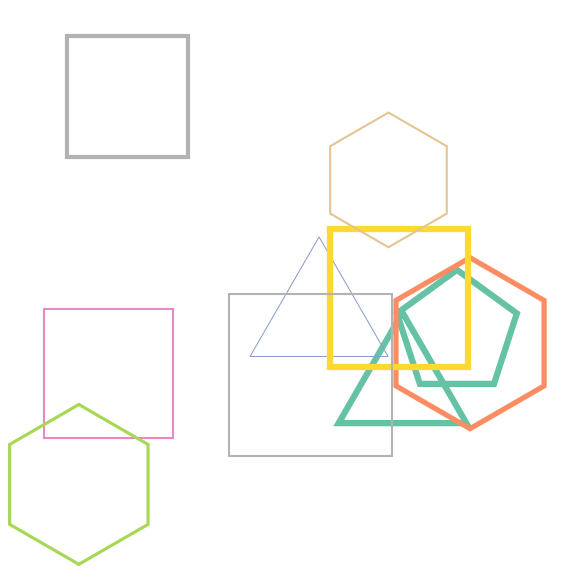[{"shape": "pentagon", "thickness": 3, "radius": 0.55, "center": [0.791, 0.423]}, {"shape": "triangle", "thickness": 3, "radius": 0.64, "center": [0.697, 0.33]}, {"shape": "hexagon", "thickness": 2.5, "radius": 0.74, "center": [0.814, 0.405]}, {"shape": "triangle", "thickness": 0.5, "radius": 0.69, "center": [0.552, 0.451]}, {"shape": "square", "thickness": 1, "radius": 0.56, "center": [0.188, 0.352]}, {"shape": "hexagon", "thickness": 1.5, "radius": 0.69, "center": [0.137, 0.16]}, {"shape": "square", "thickness": 3, "radius": 0.6, "center": [0.691, 0.484]}, {"shape": "hexagon", "thickness": 1, "radius": 0.58, "center": [0.673, 0.688]}, {"shape": "square", "thickness": 1, "radius": 0.7, "center": [0.537, 0.349]}, {"shape": "square", "thickness": 2, "radius": 0.52, "center": [0.222, 0.833]}]